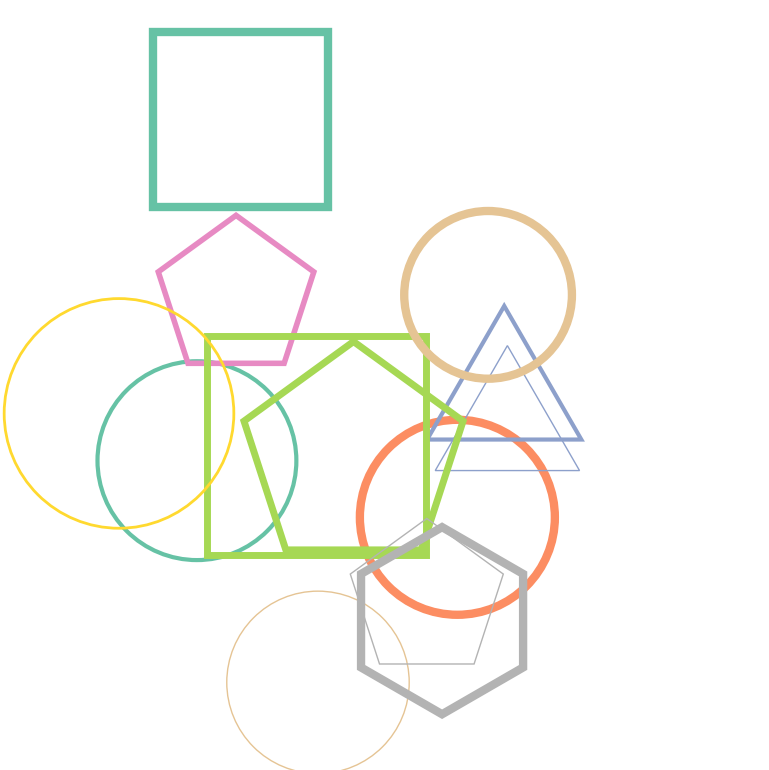[{"shape": "circle", "thickness": 1.5, "radius": 0.65, "center": [0.256, 0.402]}, {"shape": "square", "thickness": 3, "radius": 0.57, "center": [0.312, 0.845]}, {"shape": "circle", "thickness": 3, "radius": 0.63, "center": [0.594, 0.328]}, {"shape": "triangle", "thickness": 0.5, "radius": 0.54, "center": [0.659, 0.443]}, {"shape": "triangle", "thickness": 1.5, "radius": 0.58, "center": [0.655, 0.487]}, {"shape": "pentagon", "thickness": 2, "radius": 0.53, "center": [0.307, 0.614]}, {"shape": "square", "thickness": 2.5, "radius": 0.71, "center": [0.411, 0.422]}, {"shape": "pentagon", "thickness": 2.5, "radius": 0.75, "center": [0.459, 0.407]}, {"shape": "circle", "thickness": 1, "radius": 0.75, "center": [0.155, 0.463]}, {"shape": "circle", "thickness": 3, "radius": 0.54, "center": [0.634, 0.617]}, {"shape": "circle", "thickness": 0.5, "radius": 0.59, "center": [0.413, 0.114]}, {"shape": "pentagon", "thickness": 0.5, "radius": 0.52, "center": [0.554, 0.222]}, {"shape": "hexagon", "thickness": 3, "radius": 0.61, "center": [0.574, 0.194]}]